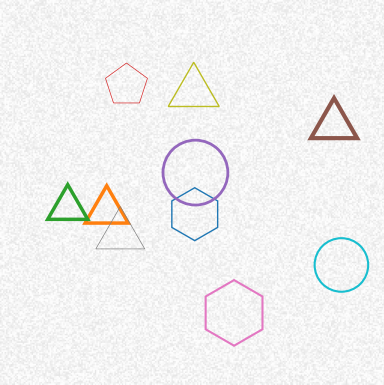[{"shape": "hexagon", "thickness": 1, "radius": 0.34, "center": [0.506, 0.444]}, {"shape": "triangle", "thickness": 2.5, "radius": 0.32, "center": [0.277, 0.453]}, {"shape": "triangle", "thickness": 2.5, "radius": 0.3, "center": [0.176, 0.46]}, {"shape": "pentagon", "thickness": 0.5, "radius": 0.29, "center": [0.329, 0.779]}, {"shape": "circle", "thickness": 2, "radius": 0.42, "center": [0.508, 0.552]}, {"shape": "triangle", "thickness": 3, "radius": 0.35, "center": [0.868, 0.676]}, {"shape": "hexagon", "thickness": 1.5, "radius": 0.43, "center": [0.608, 0.187]}, {"shape": "triangle", "thickness": 0.5, "radius": 0.37, "center": [0.312, 0.39]}, {"shape": "triangle", "thickness": 1, "radius": 0.38, "center": [0.503, 0.762]}, {"shape": "circle", "thickness": 1.5, "radius": 0.35, "center": [0.887, 0.312]}]